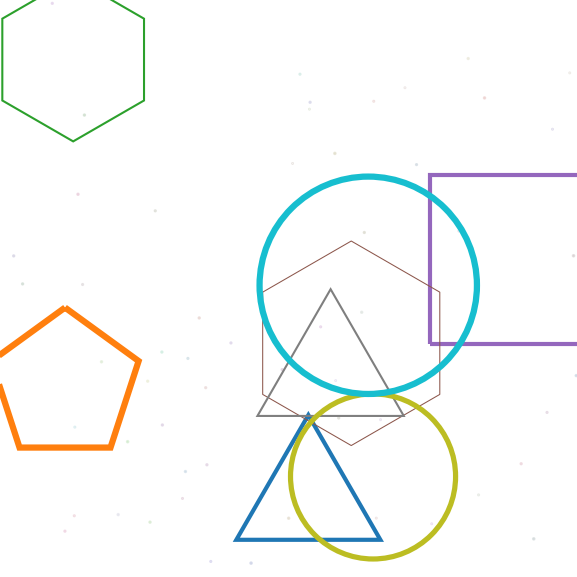[{"shape": "triangle", "thickness": 2, "radius": 0.72, "center": [0.534, 0.136]}, {"shape": "pentagon", "thickness": 3, "radius": 0.67, "center": [0.113, 0.333]}, {"shape": "hexagon", "thickness": 1, "radius": 0.71, "center": [0.127, 0.896]}, {"shape": "square", "thickness": 2, "radius": 0.73, "center": [0.89, 0.55]}, {"shape": "hexagon", "thickness": 0.5, "radius": 0.89, "center": [0.608, 0.405]}, {"shape": "triangle", "thickness": 1, "radius": 0.73, "center": [0.572, 0.352]}, {"shape": "circle", "thickness": 2.5, "radius": 0.71, "center": [0.646, 0.174]}, {"shape": "circle", "thickness": 3, "radius": 0.94, "center": [0.638, 0.505]}]